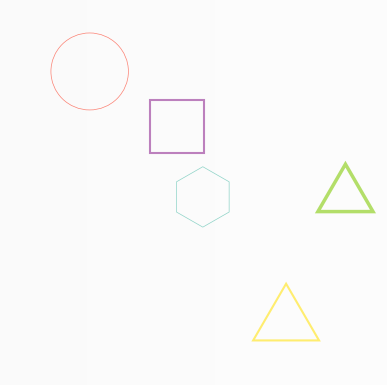[{"shape": "hexagon", "thickness": 0.5, "radius": 0.39, "center": [0.523, 0.489]}, {"shape": "circle", "thickness": 0.5, "radius": 0.5, "center": [0.231, 0.814]}, {"shape": "triangle", "thickness": 2.5, "radius": 0.41, "center": [0.891, 0.491]}, {"shape": "square", "thickness": 1.5, "radius": 0.34, "center": [0.457, 0.672]}, {"shape": "triangle", "thickness": 1.5, "radius": 0.49, "center": [0.738, 0.165]}]